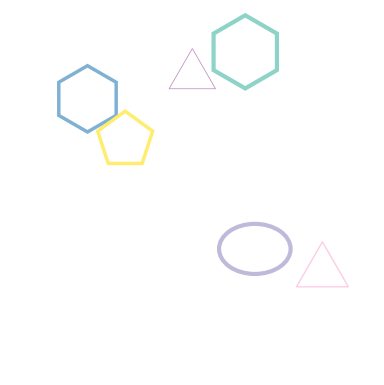[{"shape": "hexagon", "thickness": 3, "radius": 0.47, "center": [0.637, 0.865]}, {"shape": "oval", "thickness": 3, "radius": 0.46, "center": [0.662, 0.353]}, {"shape": "hexagon", "thickness": 2.5, "radius": 0.43, "center": [0.227, 0.743]}, {"shape": "triangle", "thickness": 1, "radius": 0.39, "center": [0.837, 0.294]}, {"shape": "triangle", "thickness": 0.5, "radius": 0.35, "center": [0.5, 0.804]}, {"shape": "pentagon", "thickness": 2.5, "radius": 0.38, "center": [0.325, 0.636]}]